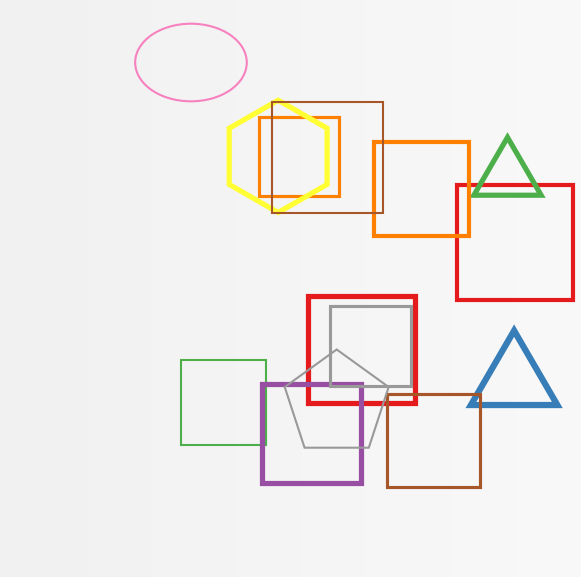[{"shape": "square", "thickness": 2.5, "radius": 0.46, "center": [0.622, 0.394]}, {"shape": "square", "thickness": 2, "radius": 0.5, "center": [0.886, 0.58]}, {"shape": "triangle", "thickness": 3, "radius": 0.43, "center": [0.885, 0.341]}, {"shape": "square", "thickness": 1, "radius": 0.37, "center": [0.384, 0.302]}, {"shape": "triangle", "thickness": 2.5, "radius": 0.33, "center": [0.873, 0.694]}, {"shape": "square", "thickness": 2.5, "radius": 0.43, "center": [0.535, 0.249]}, {"shape": "square", "thickness": 2, "radius": 0.41, "center": [0.725, 0.672]}, {"shape": "square", "thickness": 1.5, "radius": 0.34, "center": [0.514, 0.728]}, {"shape": "hexagon", "thickness": 2.5, "radius": 0.49, "center": [0.479, 0.728]}, {"shape": "square", "thickness": 1, "radius": 0.48, "center": [0.563, 0.726]}, {"shape": "square", "thickness": 1.5, "radius": 0.4, "center": [0.745, 0.237]}, {"shape": "oval", "thickness": 1, "radius": 0.48, "center": [0.329, 0.891]}, {"shape": "pentagon", "thickness": 1, "radius": 0.47, "center": [0.579, 0.3]}, {"shape": "square", "thickness": 1.5, "radius": 0.35, "center": [0.638, 0.399]}]